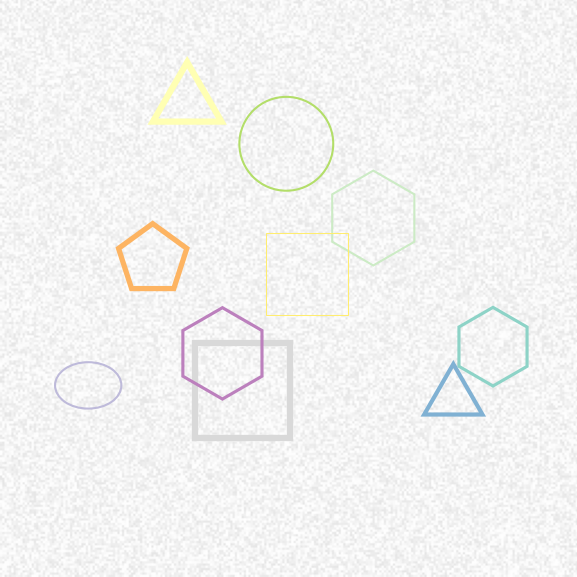[{"shape": "hexagon", "thickness": 1.5, "radius": 0.34, "center": [0.854, 0.399]}, {"shape": "triangle", "thickness": 3, "radius": 0.34, "center": [0.324, 0.823]}, {"shape": "oval", "thickness": 1, "radius": 0.29, "center": [0.153, 0.332]}, {"shape": "triangle", "thickness": 2, "radius": 0.29, "center": [0.785, 0.31]}, {"shape": "pentagon", "thickness": 2.5, "radius": 0.31, "center": [0.264, 0.55]}, {"shape": "circle", "thickness": 1, "radius": 0.41, "center": [0.496, 0.75]}, {"shape": "square", "thickness": 3, "radius": 0.41, "center": [0.42, 0.323]}, {"shape": "hexagon", "thickness": 1.5, "radius": 0.4, "center": [0.385, 0.387]}, {"shape": "hexagon", "thickness": 1, "radius": 0.41, "center": [0.646, 0.622]}, {"shape": "square", "thickness": 0.5, "radius": 0.36, "center": [0.532, 0.525]}]